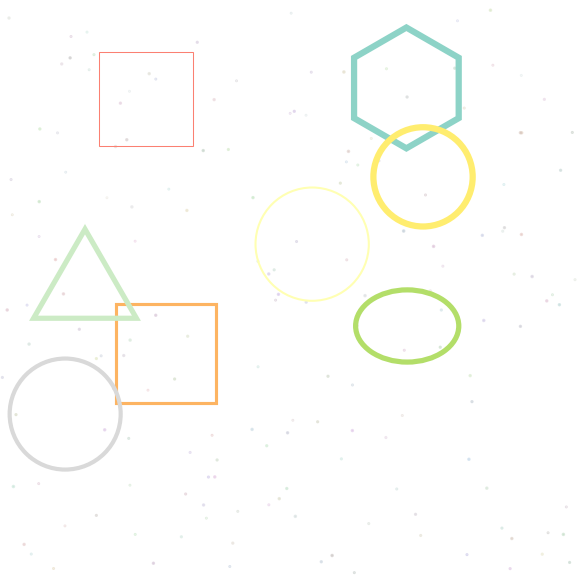[{"shape": "hexagon", "thickness": 3, "radius": 0.52, "center": [0.704, 0.847]}, {"shape": "circle", "thickness": 1, "radius": 0.49, "center": [0.541, 0.576]}, {"shape": "square", "thickness": 0.5, "radius": 0.41, "center": [0.253, 0.828]}, {"shape": "square", "thickness": 1.5, "radius": 0.43, "center": [0.287, 0.387]}, {"shape": "oval", "thickness": 2.5, "radius": 0.45, "center": [0.705, 0.435]}, {"shape": "circle", "thickness": 2, "radius": 0.48, "center": [0.113, 0.282]}, {"shape": "triangle", "thickness": 2.5, "radius": 0.51, "center": [0.147, 0.499]}, {"shape": "circle", "thickness": 3, "radius": 0.43, "center": [0.733, 0.693]}]